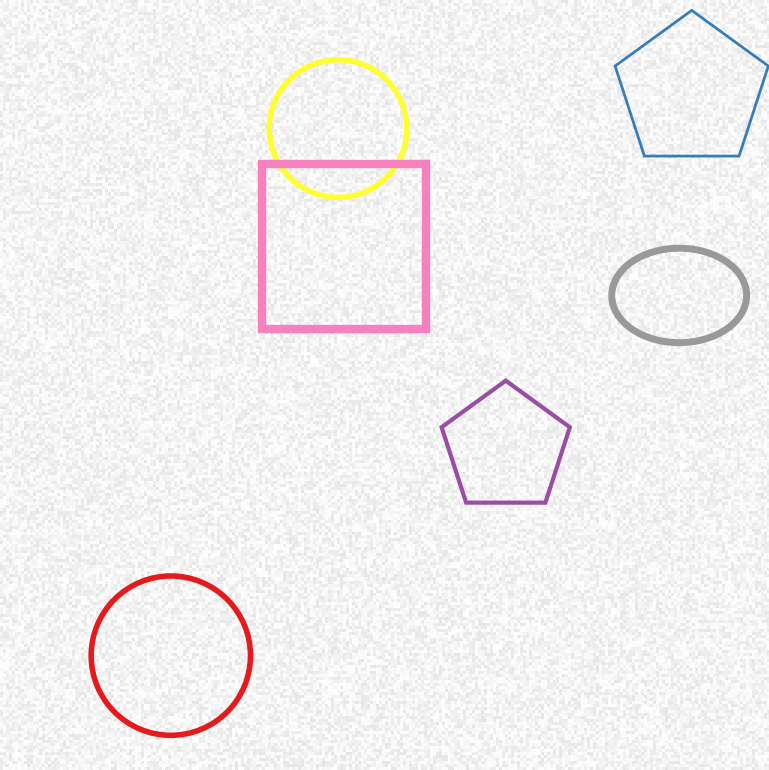[{"shape": "circle", "thickness": 2, "radius": 0.52, "center": [0.222, 0.149]}, {"shape": "pentagon", "thickness": 1, "radius": 0.52, "center": [0.898, 0.882]}, {"shape": "pentagon", "thickness": 1.5, "radius": 0.44, "center": [0.657, 0.418]}, {"shape": "circle", "thickness": 2, "radius": 0.45, "center": [0.439, 0.833]}, {"shape": "square", "thickness": 3, "radius": 0.53, "center": [0.447, 0.68]}, {"shape": "oval", "thickness": 2.5, "radius": 0.44, "center": [0.882, 0.616]}]